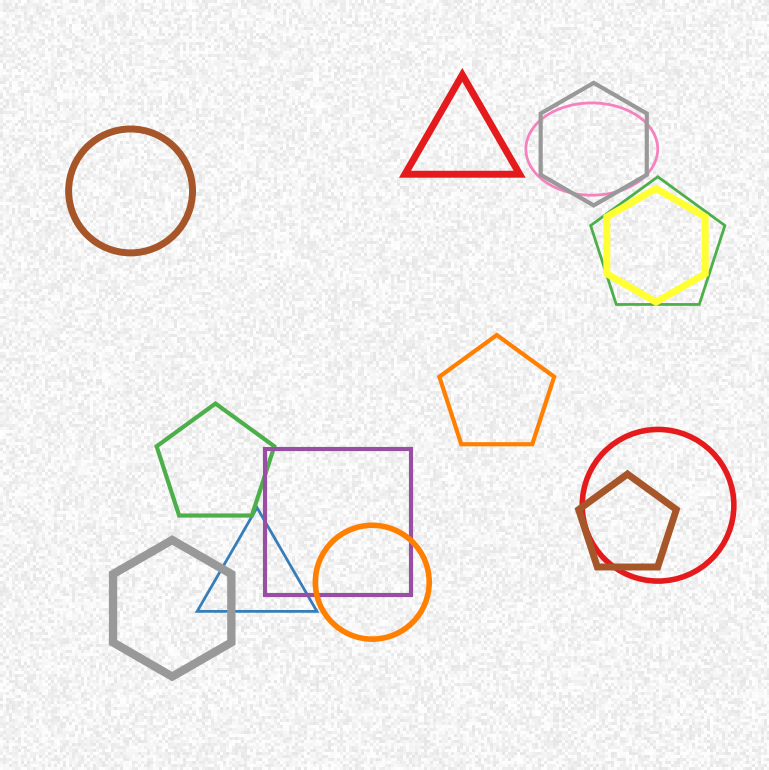[{"shape": "triangle", "thickness": 2.5, "radius": 0.43, "center": [0.6, 0.817]}, {"shape": "circle", "thickness": 2, "radius": 0.49, "center": [0.855, 0.344]}, {"shape": "triangle", "thickness": 1, "radius": 0.45, "center": [0.334, 0.251]}, {"shape": "pentagon", "thickness": 1.5, "radius": 0.4, "center": [0.28, 0.396]}, {"shape": "pentagon", "thickness": 1, "radius": 0.46, "center": [0.854, 0.679]}, {"shape": "square", "thickness": 1.5, "radius": 0.47, "center": [0.439, 0.322]}, {"shape": "circle", "thickness": 2, "radius": 0.37, "center": [0.483, 0.244]}, {"shape": "pentagon", "thickness": 1.5, "radius": 0.39, "center": [0.645, 0.486]}, {"shape": "hexagon", "thickness": 2.5, "radius": 0.37, "center": [0.852, 0.681]}, {"shape": "circle", "thickness": 2.5, "radius": 0.4, "center": [0.17, 0.752]}, {"shape": "pentagon", "thickness": 2.5, "radius": 0.33, "center": [0.815, 0.318]}, {"shape": "oval", "thickness": 1, "radius": 0.43, "center": [0.769, 0.806]}, {"shape": "hexagon", "thickness": 3, "radius": 0.44, "center": [0.224, 0.21]}, {"shape": "hexagon", "thickness": 1.5, "radius": 0.4, "center": [0.771, 0.813]}]